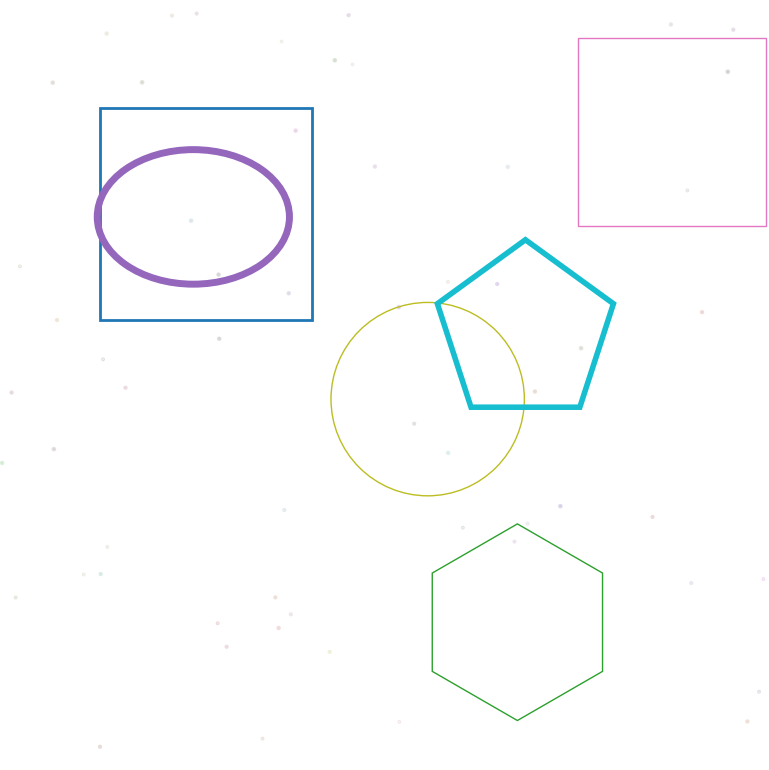[{"shape": "square", "thickness": 1, "radius": 0.69, "center": [0.268, 0.722]}, {"shape": "hexagon", "thickness": 0.5, "radius": 0.64, "center": [0.672, 0.192]}, {"shape": "oval", "thickness": 2.5, "radius": 0.62, "center": [0.251, 0.718]}, {"shape": "square", "thickness": 0.5, "radius": 0.61, "center": [0.873, 0.829]}, {"shape": "circle", "thickness": 0.5, "radius": 0.63, "center": [0.555, 0.482]}, {"shape": "pentagon", "thickness": 2, "radius": 0.6, "center": [0.682, 0.568]}]